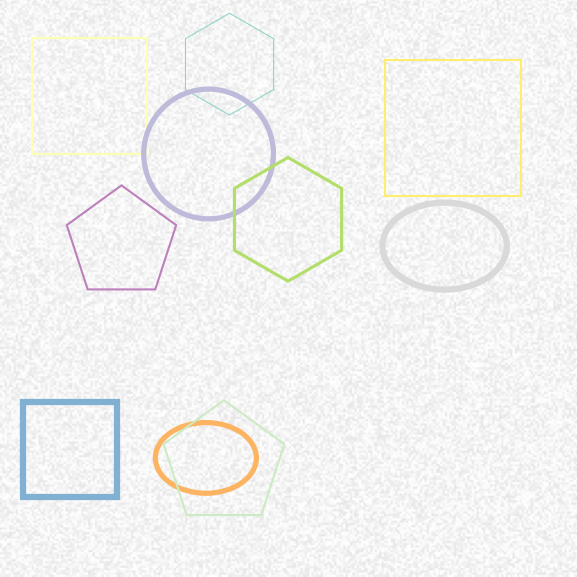[{"shape": "hexagon", "thickness": 0.5, "radius": 0.44, "center": [0.397, 0.888]}, {"shape": "square", "thickness": 1, "radius": 0.5, "center": [0.155, 0.833]}, {"shape": "circle", "thickness": 2.5, "radius": 0.56, "center": [0.361, 0.733]}, {"shape": "square", "thickness": 3, "radius": 0.41, "center": [0.121, 0.221]}, {"shape": "oval", "thickness": 2.5, "radius": 0.44, "center": [0.357, 0.206]}, {"shape": "hexagon", "thickness": 1.5, "radius": 0.54, "center": [0.499, 0.619]}, {"shape": "oval", "thickness": 3, "radius": 0.54, "center": [0.77, 0.573]}, {"shape": "pentagon", "thickness": 1, "radius": 0.5, "center": [0.21, 0.579]}, {"shape": "pentagon", "thickness": 1, "radius": 0.55, "center": [0.388, 0.196]}, {"shape": "square", "thickness": 1, "radius": 0.59, "center": [0.784, 0.777]}]